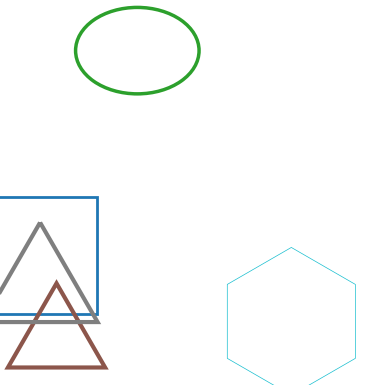[{"shape": "square", "thickness": 2, "radius": 0.76, "center": [0.1, 0.337]}, {"shape": "oval", "thickness": 2.5, "radius": 0.8, "center": [0.357, 0.868]}, {"shape": "triangle", "thickness": 3, "radius": 0.73, "center": [0.147, 0.118]}, {"shape": "triangle", "thickness": 3, "radius": 0.86, "center": [0.104, 0.25]}, {"shape": "hexagon", "thickness": 0.5, "radius": 0.96, "center": [0.757, 0.165]}]